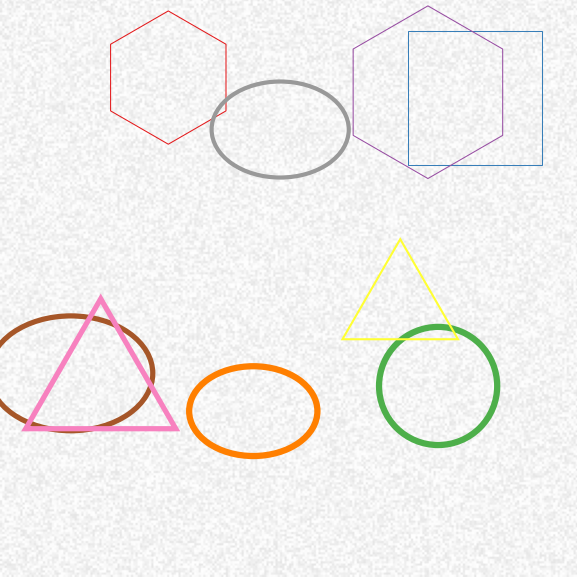[{"shape": "hexagon", "thickness": 0.5, "radius": 0.58, "center": [0.291, 0.865]}, {"shape": "square", "thickness": 0.5, "radius": 0.58, "center": [0.823, 0.83]}, {"shape": "circle", "thickness": 3, "radius": 0.51, "center": [0.759, 0.331]}, {"shape": "hexagon", "thickness": 0.5, "radius": 0.75, "center": [0.741, 0.839]}, {"shape": "oval", "thickness": 3, "radius": 0.56, "center": [0.439, 0.287]}, {"shape": "triangle", "thickness": 1, "radius": 0.58, "center": [0.693, 0.469]}, {"shape": "oval", "thickness": 2.5, "radius": 0.71, "center": [0.122, 0.353]}, {"shape": "triangle", "thickness": 2.5, "radius": 0.75, "center": [0.174, 0.332]}, {"shape": "oval", "thickness": 2, "radius": 0.59, "center": [0.485, 0.775]}]